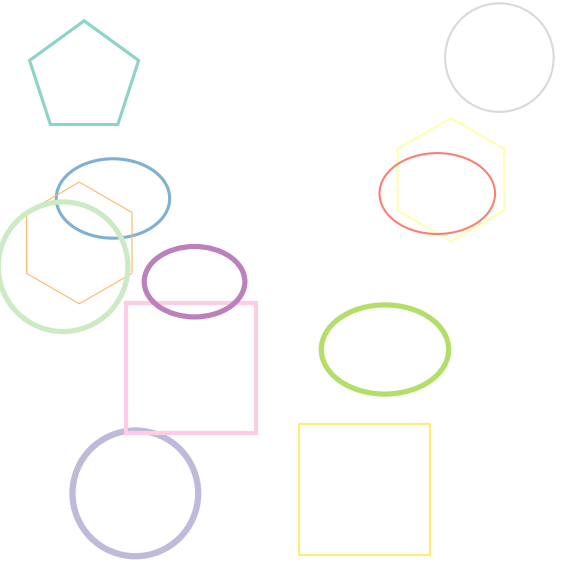[{"shape": "pentagon", "thickness": 1.5, "radius": 0.5, "center": [0.146, 0.864]}, {"shape": "hexagon", "thickness": 1, "radius": 0.53, "center": [0.781, 0.688]}, {"shape": "circle", "thickness": 3, "radius": 0.54, "center": [0.234, 0.145]}, {"shape": "oval", "thickness": 1, "radius": 0.5, "center": [0.757, 0.664]}, {"shape": "oval", "thickness": 1.5, "radius": 0.49, "center": [0.196, 0.655]}, {"shape": "hexagon", "thickness": 0.5, "radius": 0.53, "center": [0.137, 0.578]}, {"shape": "oval", "thickness": 2.5, "radius": 0.55, "center": [0.667, 0.394]}, {"shape": "square", "thickness": 2, "radius": 0.56, "center": [0.331, 0.362]}, {"shape": "circle", "thickness": 1, "radius": 0.47, "center": [0.865, 0.899]}, {"shape": "oval", "thickness": 2.5, "radius": 0.44, "center": [0.337, 0.511]}, {"shape": "circle", "thickness": 2.5, "radius": 0.56, "center": [0.109, 0.537]}, {"shape": "square", "thickness": 1, "radius": 0.57, "center": [0.631, 0.152]}]